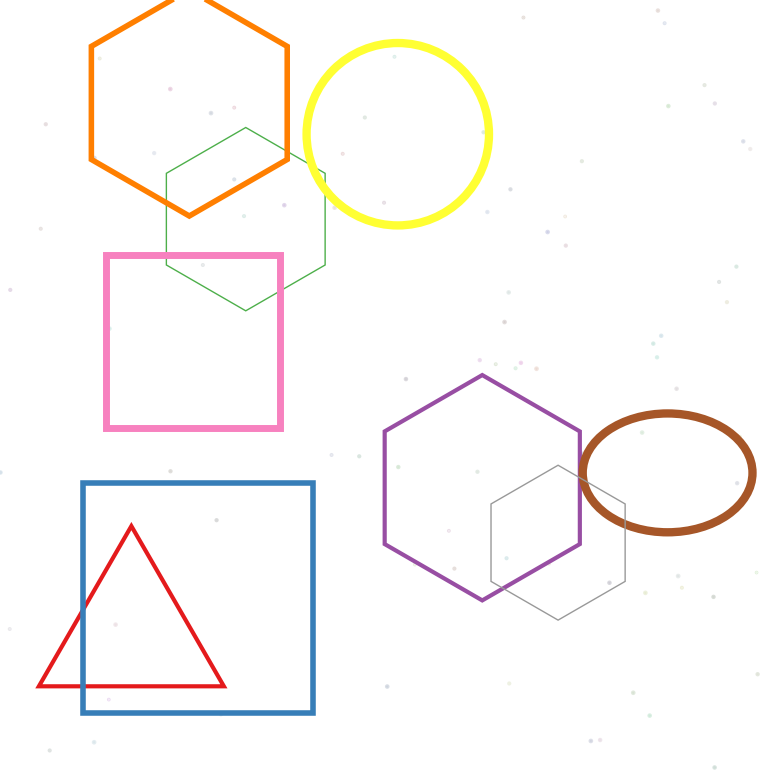[{"shape": "triangle", "thickness": 1.5, "radius": 0.69, "center": [0.171, 0.178]}, {"shape": "square", "thickness": 2, "radius": 0.75, "center": [0.258, 0.223]}, {"shape": "hexagon", "thickness": 0.5, "radius": 0.6, "center": [0.319, 0.715]}, {"shape": "hexagon", "thickness": 1.5, "radius": 0.73, "center": [0.626, 0.367]}, {"shape": "hexagon", "thickness": 2, "radius": 0.73, "center": [0.246, 0.866]}, {"shape": "circle", "thickness": 3, "radius": 0.59, "center": [0.517, 0.826]}, {"shape": "oval", "thickness": 3, "radius": 0.55, "center": [0.867, 0.386]}, {"shape": "square", "thickness": 2.5, "radius": 0.56, "center": [0.251, 0.556]}, {"shape": "hexagon", "thickness": 0.5, "radius": 0.5, "center": [0.725, 0.295]}]